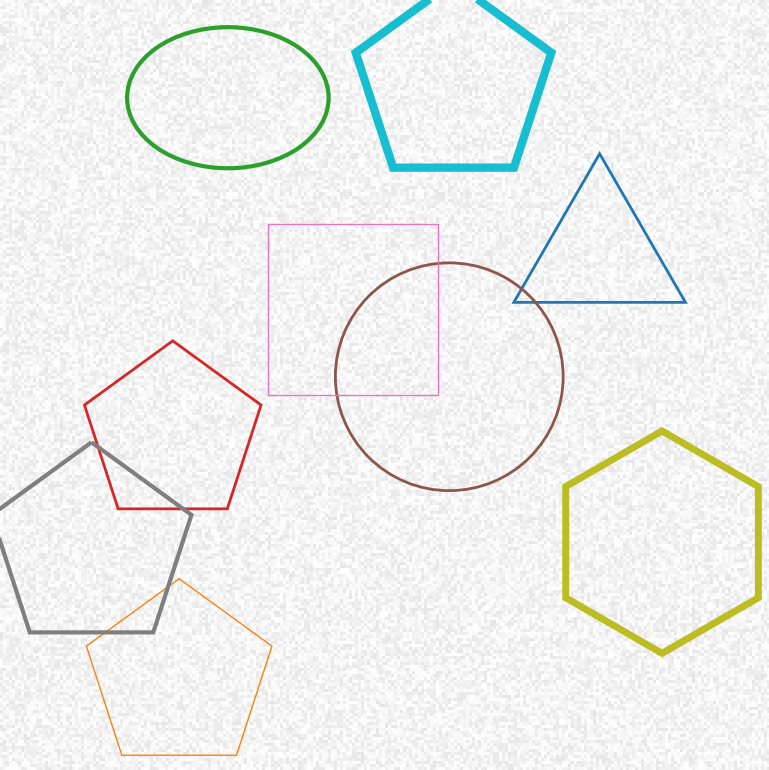[{"shape": "triangle", "thickness": 1, "radius": 0.64, "center": [0.779, 0.672]}, {"shape": "pentagon", "thickness": 0.5, "radius": 0.63, "center": [0.233, 0.122]}, {"shape": "oval", "thickness": 1.5, "radius": 0.65, "center": [0.296, 0.873]}, {"shape": "pentagon", "thickness": 1, "radius": 0.6, "center": [0.224, 0.437]}, {"shape": "circle", "thickness": 1, "radius": 0.74, "center": [0.583, 0.511]}, {"shape": "square", "thickness": 0.5, "radius": 0.55, "center": [0.459, 0.598]}, {"shape": "pentagon", "thickness": 1.5, "radius": 0.68, "center": [0.119, 0.289]}, {"shape": "hexagon", "thickness": 2.5, "radius": 0.72, "center": [0.86, 0.296]}, {"shape": "pentagon", "thickness": 3, "radius": 0.67, "center": [0.589, 0.89]}]